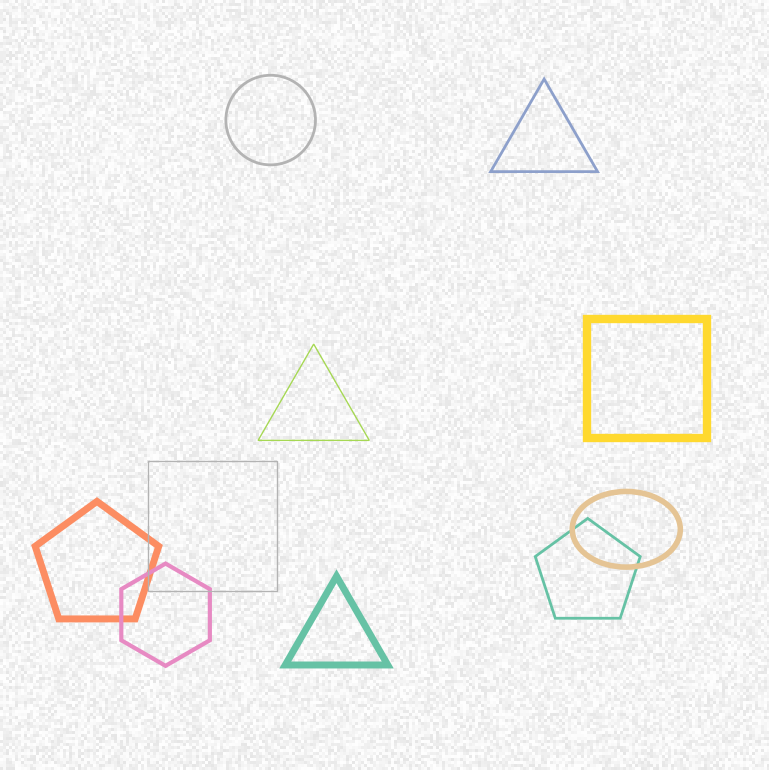[{"shape": "triangle", "thickness": 2.5, "radius": 0.38, "center": [0.437, 0.175]}, {"shape": "pentagon", "thickness": 1, "radius": 0.36, "center": [0.763, 0.255]}, {"shape": "pentagon", "thickness": 2.5, "radius": 0.42, "center": [0.126, 0.264]}, {"shape": "triangle", "thickness": 1, "radius": 0.4, "center": [0.707, 0.817]}, {"shape": "hexagon", "thickness": 1.5, "radius": 0.33, "center": [0.215, 0.202]}, {"shape": "triangle", "thickness": 0.5, "radius": 0.42, "center": [0.407, 0.47]}, {"shape": "square", "thickness": 3, "radius": 0.39, "center": [0.84, 0.508]}, {"shape": "oval", "thickness": 2, "radius": 0.35, "center": [0.813, 0.313]}, {"shape": "square", "thickness": 0.5, "radius": 0.42, "center": [0.276, 0.316]}, {"shape": "circle", "thickness": 1, "radius": 0.29, "center": [0.352, 0.844]}]